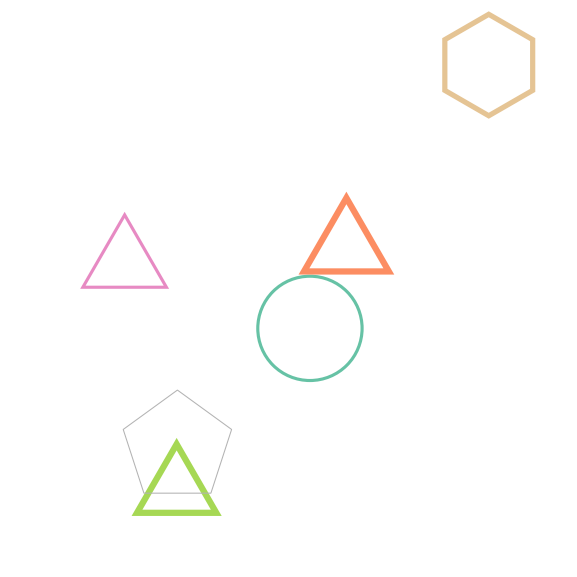[{"shape": "circle", "thickness": 1.5, "radius": 0.45, "center": [0.537, 0.431]}, {"shape": "triangle", "thickness": 3, "radius": 0.42, "center": [0.6, 0.572]}, {"shape": "triangle", "thickness": 1.5, "radius": 0.42, "center": [0.216, 0.544]}, {"shape": "triangle", "thickness": 3, "radius": 0.4, "center": [0.306, 0.151]}, {"shape": "hexagon", "thickness": 2.5, "radius": 0.44, "center": [0.846, 0.887]}, {"shape": "pentagon", "thickness": 0.5, "radius": 0.49, "center": [0.307, 0.225]}]